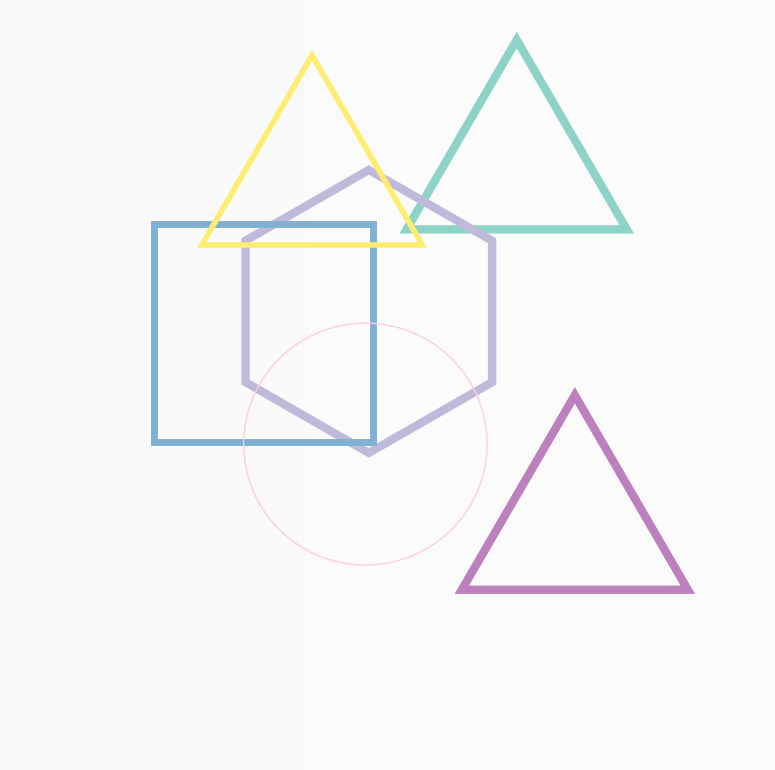[{"shape": "triangle", "thickness": 3, "radius": 0.82, "center": [0.667, 0.784]}, {"shape": "hexagon", "thickness": 3, "radius": 0.92, "center": [0.476, 0.596]}, {"shape": "square", "thickness": 2.5, "radius": 0.71, "center": [0.34, 0.567]}, {"shape": "circle", "thickness": 0.5, "radius": 0.79, "center": [0.471, 0.423]}, {"shape": "triangle", "thickness": 3, "radius": 0.84, "center": [0.742, 0.318]}, {"shape": "triangle", "thickness": 2, "radius": 0.82, "center": [0.403, 0.764]}]